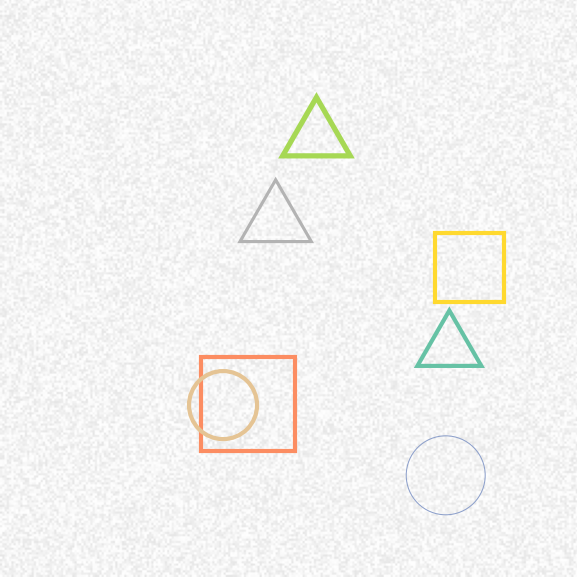[{"shape": "triangle", "thickness": 2, "radius": 0.32, "center": [0.778, 0.398]}, {"shape": "square", "thickness": 2, "radius": 0.41, "center": [0.43, 0.3]}, {"shape": "circle", "thickness": 0.5, "radius": 0.34, "center": [0.772, 0.176]}, {"shape": "triangle", "thickness": 2.5, "radius": 0.34, "center": [0.548, 0.763]}, {"shape": "square", "thickness": 2, "radius": 0.3, "center": [0.813, 0.535]}, {"shape": "circle", "thickness": 2, "radius": 0.29, "center": [0.386, 0.298]}, {"shape": "triangle", "thickness": 1.5, "radius": 0.36, "center": [0.477, 0.616]}]